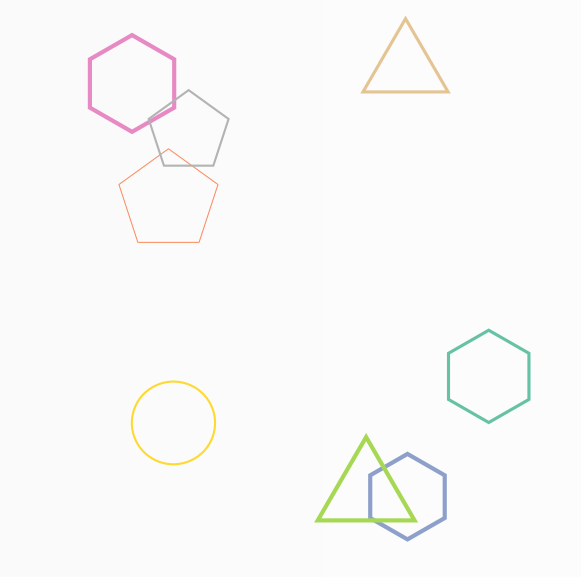[{"shape": "hexagon", "thickness": 1.5, "radius": 0.4, "center": [0.841, 0.347]}, {"shape": "pentagon", "thickness": 0.5, "radius": 0.45, "center": [0.29, 0.652]}, {"shape": "hexagon", "thickness": 2, "radius": 0.37, "center": [0.701, 0.139]}, {"shape": "hexagon", "thickness": 2, "radius": 0.42, "center": [0.227, 0.855]}, {"shape": "triangle", "thickness": 2, "radius": 0.48, "center": [0.63, 0.146]}, {"shape": "circle", "thickness": 1, "radius": 0.36, "center": [0.298, 0.267]}, {"shape": "triangle", "thickness": 1.5, "radius": 0.42, "center": [0.698, 0.882]}, {"shape": "pentagon", "thickness": 1, "radius": 0.36, "center": [0.325, 0.771]}]